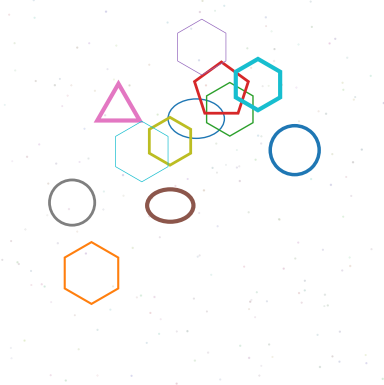[{"shape": "oval", "thickness": 1, "radius": 0.37, "center": [0.51, 0.692]}, {"shape": "circle", "thickness": 2.5, "radius": 0.32, "center": [0.765, 0.61]}, {"shape": "hexagon", "thickness": 1.5, "radius": 0.4, "center": [0.238, 0.291]}, {"shape": "hexagon", "thickness": 1, "radius": 0.35, "center": [0.597, 0.716]}, {"shape": "pentagon", "thickness": 2, "radius": 0.37, "center": [0.575, 0.765]}, {"shape": "hexagon", "thickness": 0.5, "radius": 0.36, "center": [0.524, 0.878]}, {"shape": "oval", "thickness": 3, "radius": 0.3, "center": [0.442, 0.466]}, {"shape": "triangle", "thickness": 3, "radius": 0.32, "center": [0.308, 0.719]}, {"shape": "circle", "thickness": 2, "radius": 0.29, "center": [0.187, 0.474]}, {"shape": "hexagon", "thickness": 2, "radius": 0.31, "center": [0.442, 0.633]}, {"shape": "hexagon", "thickness": 3, "radius": 0.33, "center": [0.67, 0.78]}, {"shape": "hexagon", "thickness": 0.5, "radius": 0.39, "center": [0.368, 0.606]}]